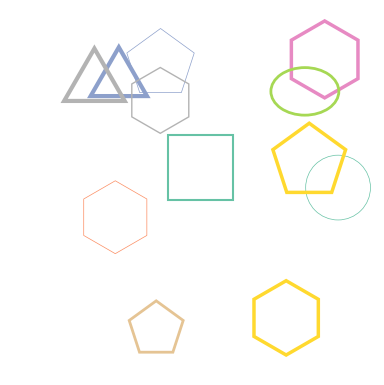[{"shape": "circle", "thickness": 0.5, "radius": 0.42, "center": [0.878, 0.513]}, {"shape": "square", "thickness": 1.5, "radius": 0.42, "center": [0.521, 0.565]}, {"shape": "hexagon", "thickness": 0.5, "radius": 0.47, "center": [0.299, 0.436]}, {"shape": "triangle", "thickness": 3, "radius": 0.42, "center": [0.309, 0.793]}, {"shape": "pentagon", "thickness": 0.5, "radius": 0.46, "center": [0.417, 0.834]}, {"shape": "hexagon", "thickness": 2.5, "radius": 0.5, "center": [0.843, 0.846]}, {"shape": "oval", "thickness": 2, "radius": 0.44, "center": [0.792, 0.763]}, {"shape": "pentagon", "thickness": 2.5, "radius": 0.5, "center": [0.803, 0.581]}, {"shape": "hexagon", "thickness": 2.5, "radius": 0.48, "center": [0.743, 0.174]}, {"shape": "pentagon", "thickness": 2, "radius": 0.37, "center": [0.406, 0.145]}, {"shape": "triangle", "thickness": 3, "radius": 0.45, "center": [0.245, 0.783]}, {"shape": "hexagon", "thickness": 1, "radius": 0.43, "center": [0.416, 0.739]}]